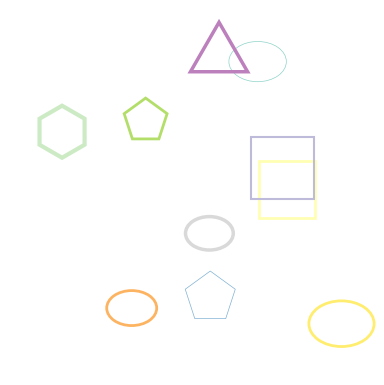[{"shape": "oval", "thickness": 0.5, "radius": 0.37, "center": [0.669, 0.84]}, {"shape": "square", "thickness": 2, "radius": 0.37, "center": [0.745, 0.508]}, {"shape": "square", "thickness": 1.5, "radius": 0.41, "center": [0.734, 0.564]}, {"shape": "pentagon", "thickness": 0.5, "radius": 0.34, "center": [0.546, 0.228]}, {"shape": "oval", "thickness": 2, "radius": 0.32, "center": [0.342, 0.2]}, {"shape": "pentagon", "thickness": 2, "radius": 0.29, "center": [0.378, 0.687]}, {"shape": "oval", "thickness": 2.5, "radius": 0.31, "center": [0.544, 0.394]}, {"shape": "triangle", "thickness": 2.5, "radius": 0.43, "center": [0.569, 0.856]}, {"shape": "hexagon", "thickness": 3, "radius": 0.34, "center": [0.161, 0.658]}, {"shape": "oval", "thickness": 2, "radius": 0.42, "center": [0.887, 0.159]}]